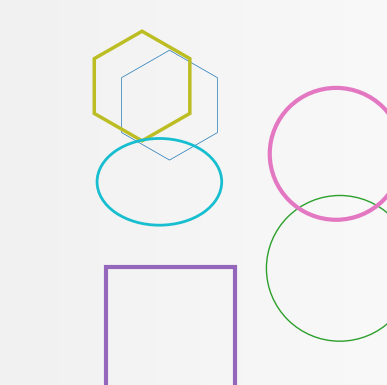[{"shape": "hexagon", "thickness": 0.5, "radius": 0.71, "center": [0.437, 0.727]}, {"shape": "circle", "thickness": 1, "radius": 0.95, "center": [0.877, 0.303]}, {"shape": "square", "thickness": 3, "radius": 0.84, "center": [0.44, 0.138]}, {"shape": "circle", "thickness": 3, "radius": 0.86, "center": [0.867, 0.6]}, {"shape": "hexagon", "thickness": 2.5, "radius": 0.71, "center": [0.367, 0.777]}, {"shape": "oval", "thickness": 2, "radius": 0.8, "center": [0.411, 0.528]}]